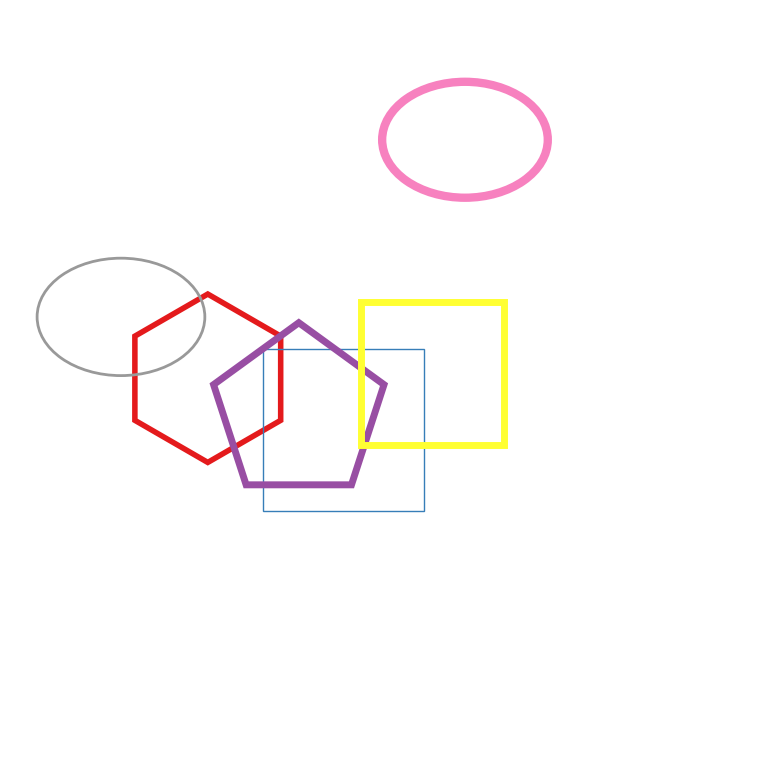[{"shape": "hexagon", "thickness": 2, "radius": 0.55, "center": [0.27, 0.509]}, {"shape": "square", "thickness": 0.5, "radius": 0.52, "center": [0.446, 0.442]}, {"shape": "pentagon", "thickness": 2.5, "radius": 0.58, "center": [0.388, 0.465]}, {"shape": "square", "thickness": 2.5, "radius": 0.46, "center": [0.562, 0.515]}, {"shape": "oval", "thickness": 3, "radius": 0.54, "center": [0.604, 0.818]}, {"shape": "oval", "thickness": 1, "radius": 0.54, "center": [0.157, 0.588]}]